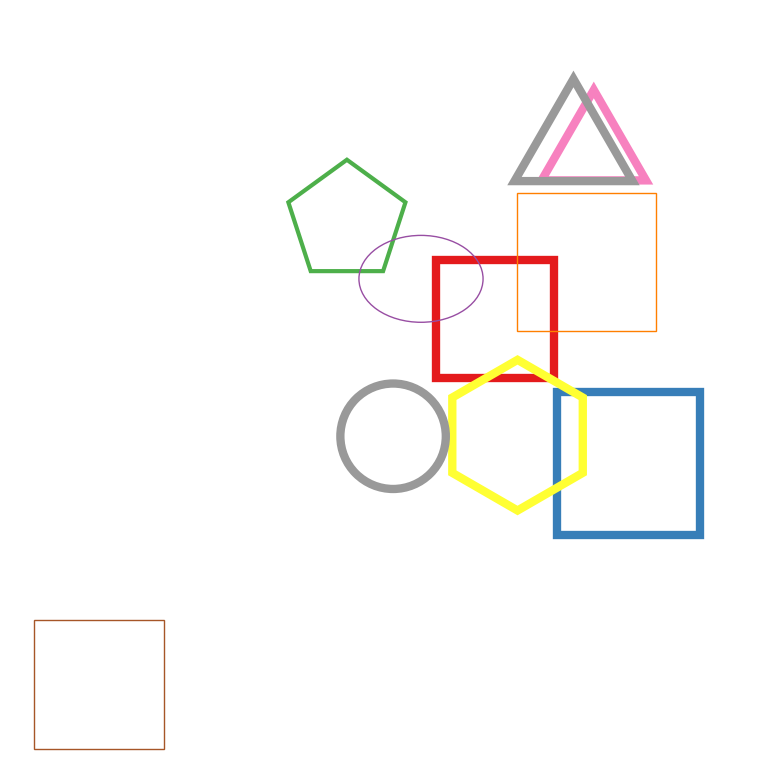[{"shape": "square", "thickness": 3, "radius": 0.38, "center": [0.643, 0.585]}, {"shape": "square", "thickness": 3, "radius": 0.46, "center": [0.816, 0.398]}, {"shape": "pentagon", "thickness": 1.5, "radius": 0.4, "center": [0.451, 0.713]}, {"shape": "oval", "thickness": 0.5, "radius": 0.4, "center": [0.547, 0.638]}, {"shape": "square", "thickness": 0.5, "radius": 0.45, "center": [0.762, 0.66]}, {"shape": "hexagon", "thickness": 3, "radius": 0.49, "center": [0.672, 0.435]}, {"shape": "square", "thickness": 0.5, "radius": 0.42, "center": [0.129, 0.111]}, {"shape": "triangle", "thickness": 3, "radius": 0.39, "center": [0.771, 0.805]}, {"shape": "triangle", "thickness": 3, "radius": 0.44, "center": [0.745, 0.809]}, {"shape": "circle", "thickness": 3, "radius": 0.34, "center": [0.511, 0.433]}]